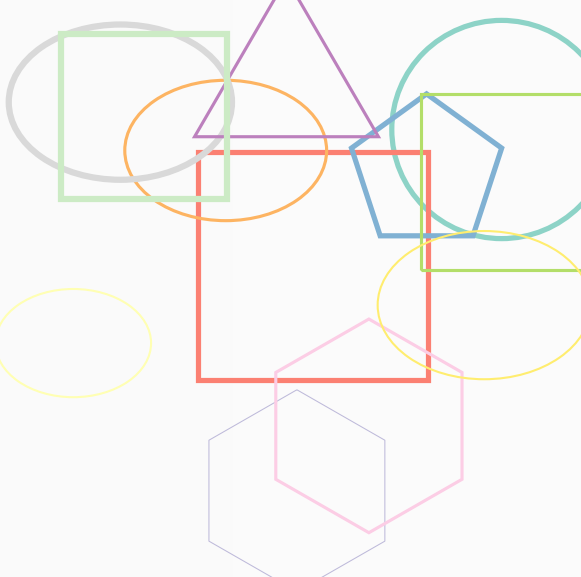[{"shape": "circle", "thickness": 2.5, "radius": 0.94, "center": [0.863, 0.775]}, {"shape": "oval", "thickness": 1, "radius": 0.67, "center": [0.126, 0.405]}, {"shape": "hexagon", "thickness": 0.5, "radius": 0.87, "center": [0.511, 0.149]}, {"shape": "square", "thickness": 2.5, "radius": 0.99, "center": [0.538, 0.539]}, {"shape": "pentagon", "thickness": 2.5, "radius": 0.68, "center": [0.734, 0.701]}, {"shape": "oval", "thickness": 1.5, "radius": 0.87, "center": [0.388, 0.739]}, {"shape": "square", "thickness": 1.5, "radius": 0.76, "center": [0.876, 0.685]}, {"shape": "hexagon", "thickness": 1.5, "radius": 0.92, "center": [0.635, 0.262]}, {"shape": "oval", "thickness": 3, "radius": 0.96, "center": [0.207, 0.822]}, {"shape": "triangle", "thickness": 1.5, "radius": 0.91, "center": [0.493, 0.854]}, {"shape": "square", "thickness": 3, "radius": 0.71, "center": [0.247, 0.797]}, {"shape": "oval", "thickness": 1, "radius": 0.92, "center": [0.833, 0.471]}]